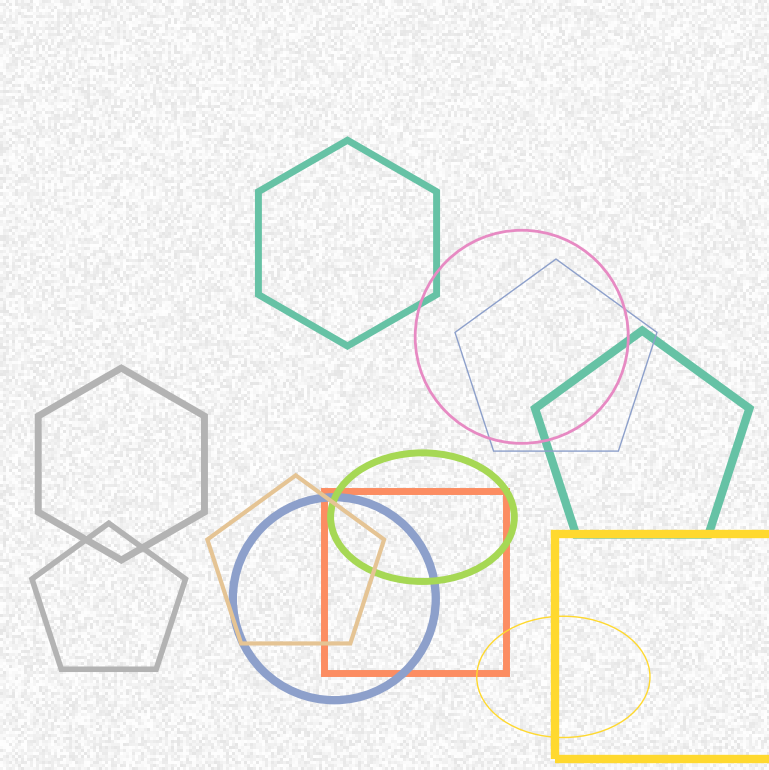[{"shape": "pentagon", "thickness": 3, "radius": 0.73, "center": [0.834, 0.424]}, {"shape": "hexagon", "thickness": 2.5, "radius": 0.67, "center": [0.451, 0.684]}, {"shape": "square", "thickness": 2.5, "radius": 0.59, "center": [0.539, 0.244]}, {"shape": "pentagon", "thickness": 0.5, "radius": 0.69, "center": [0.722, 0.526]}, {"shape": "circle", "thickness": 3, "radius": 0.66, "center": [0.434, 0.222]}, {"shape": "circle", "thickness": 1, "radius": 0.69, "center": [0.678, 0.563]}, {"shape": "oval", "thickness": 2.5, "radius": 0.6, "center": [0.549, 0.328]}, {"shape": "oval", "thickness": 0.5, "radius": 0.56, "center": [0.732, 0.121]}, {"shape": "square", "thickness": 3, "radius": 0.73, "center": [0.867, 0.16]}, {"shape": "pentagon", "thickness": 1.5, "radius": 0.6, "center": [0.384, 0.262]}, {"shape": "hexagon", "thickness": 2.5, "radius": 0.62, "center": [0.158, 0.397]}, {"shape": "pentagon", "thickness": 2, "radius": 0.52, "center": [0.141, 0.216]}]